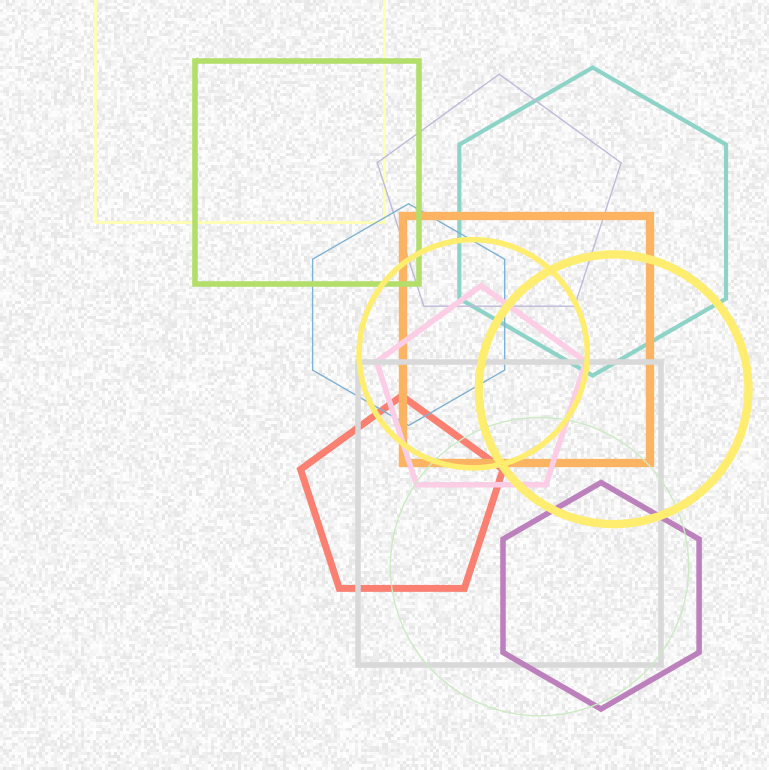[{"shape": "hexagon", "thickness": 1.5, "radius": 1.0, "center": [0.77, 0.712]}, {"shape": "square", "thickness": 1, "radius": 0.94, "center": [0.311, 0.899]}, {"shape": "pentagon", "thickness": 0.5, "radius": 0.83, "center": [0.648, 0.737]}, {"shape": "pentagon", "thickness": 2.5, "radius": 0.69, "center": [0.522, 0.348]}, {"shape": "hexagon", "thickness": 0.5, "radius": 0.72, "center": [0.531, 0.591]}, {"shape": "square", "thickness": 3, "radius": 0.8, "center": [0.684, 0.559]}, {"shape": "square", "thickness": 2, "radius": 0.73, "center": [0.399, 0.776]}, {"shape": "pentagon", "thickness": 2, "radius": 0.71, "center": [0.625, 0.486]}, {"shape": "square", "thickness": 2, "radius": 0.98, "center": [0.661, 0.333]}, {"shape": "hexagon", "thickness": 2, "radius": 0.74, "center": [0.781, 0.226]}, {"shape": "circle", "thickness": 0.5, "radius": 0.97, "center": [0.701, 0.264]}, {"shape": "circle", "thickness": 3, "radius": 0.88, "center": [0.797, 0.494]}, {"shape": "circle", "thickness": 2, "radius": 0.74, "center": [0.615, 0.541]}]